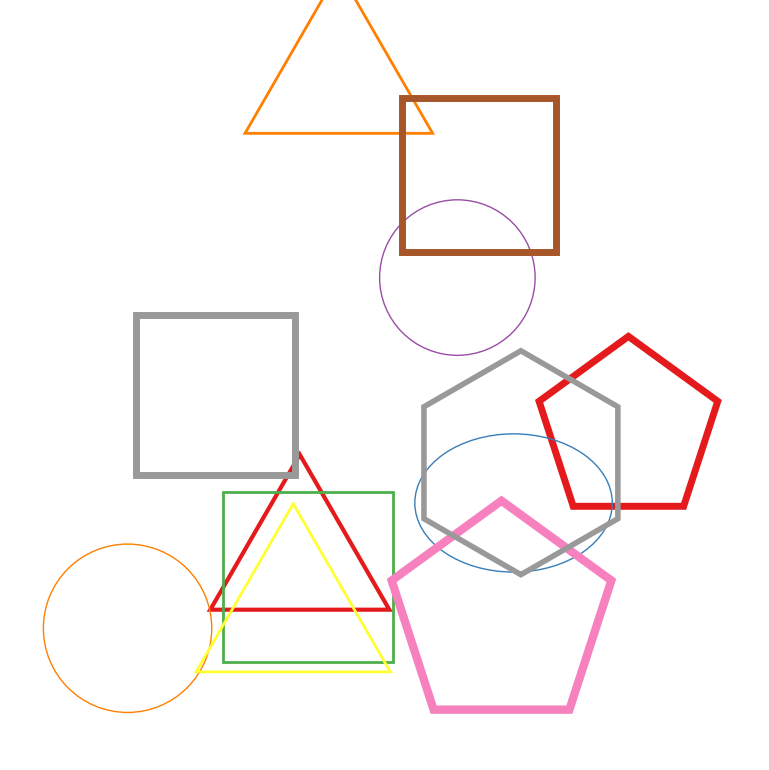[{"shape": "triangle", "thickness": 1.5, "radius": 0.67, "center": [0.389, 0.275]}, {"shape": "pentagon", "thickness": 2.5, "radius": 0.61, "center": [0.816, 0.441]}, {"shape": "oval", "thickness": 0.5, "radius": 0.64, "center": [0.667, 0.347]}, {"shape": "square", "thickness": 1, "radius": 0.55, "center": [0.4, 0.251]}, {"shape": "circle", "thickness": 0.5, "radius": 0.5, "center": [0.594, 0.64]}, {"shape": "circle", "thickness": 0.5, "radius": 0.55, "center": [0.166, 0.184]}, {"shape": "triangle", "thickness": 1, "radius": 0.7, "center": [0.44, 0.897]}, {"shape": "triangle", "thickness": 1, "radius": 0.73, "center": [0.381, 0.2]}, {"shape": "square", "thickness": 2.5, "radius": 0.5, "center": [0.622, 0.773]}, {"shape": "pentagon", "thickness": 3, "radius": 0.75, "center": [0.651, 0.2]}, {"shape": "square", "thickness": 2.5, "radius": 0.52, "center": [0.28, 0.487]}, {"shape": "hexagon", "thickness": 2, "radius": 0.73, "center": [0.676, 0.399]}]